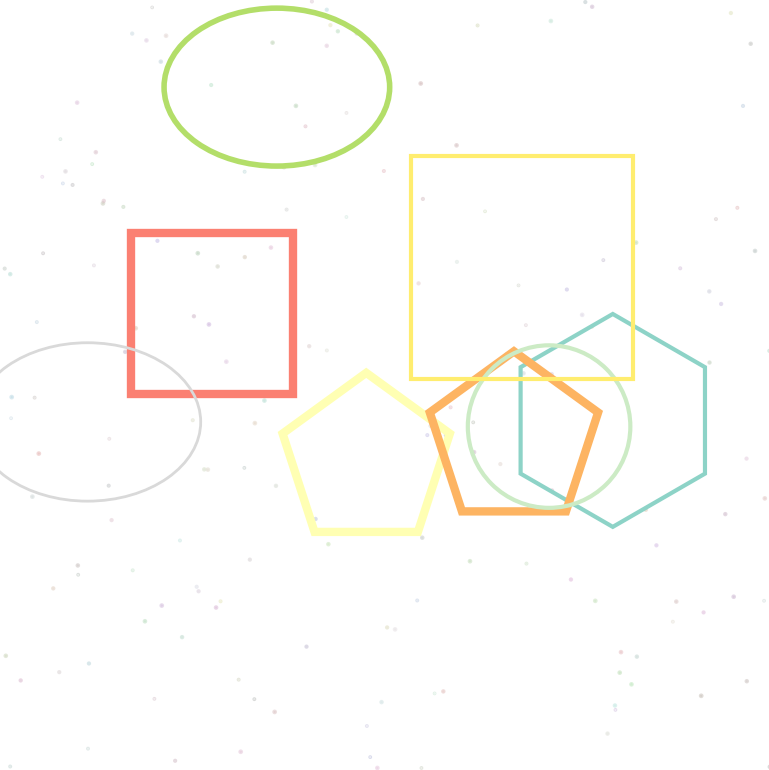[{"shape": "hexagon", "thickness": 1.5, "radius": 0.69, "center": [0.796, 0.454]}, {"shape": "pentagon", "thickness": 3, "radius": 0.57, "center": [0.476, 0.402]}, {"shape": "square", "thickness": 3, "radius": 0.52, "center": [0.276, 0.593]}, {"shape": "pentagon", "thickness": 3, "radius": 0.57, "center": [0.667, 0.429]}, {"shape": "oval", "thickness": 2, "radius": 0.73, "center": [0.36, 0.887]}, {"shape": "oval", "thickness": 1, "radius": 0.73, "center": [0.114, 0.452]}, {"shape": "circle", "thickness": 1.5, "radius": 0.53, "center": [0.713, 0.446]}, {"shape": "square", "thickness": 1.5, "radius": 0.72, "center": [0.678, 0.652]}]